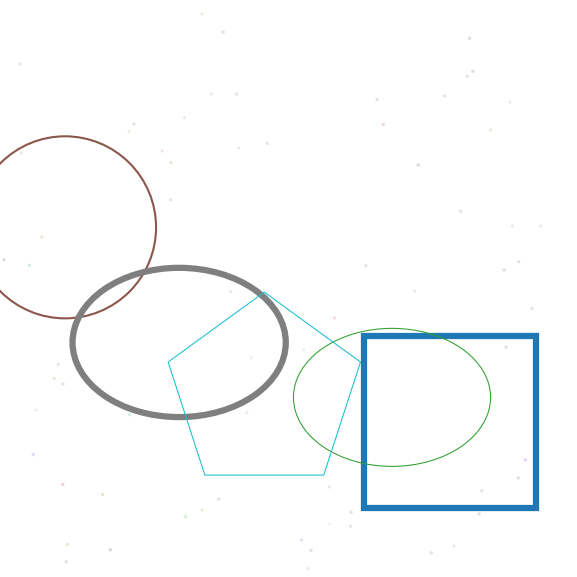[{"shape": "square", "thickness": 3, "radius": 0.75, "center": [0.78, 0.268]}, {"shape": "oval", "thickness": 0.5, "radius": 0.85, "center": [0.679, 0.311]}, {"shape": "circle", "thickness": 1, "radius": 0.79, "center": [0.113, 0.605]}, {"shape": "oval", "thickness": 3, "radius": 0.92, "center": [0.31, 0.406]}, {"shape": "pentagon", "thickness": 0.5, "radius": 0.88, "center": [0.458, 0.318]}]